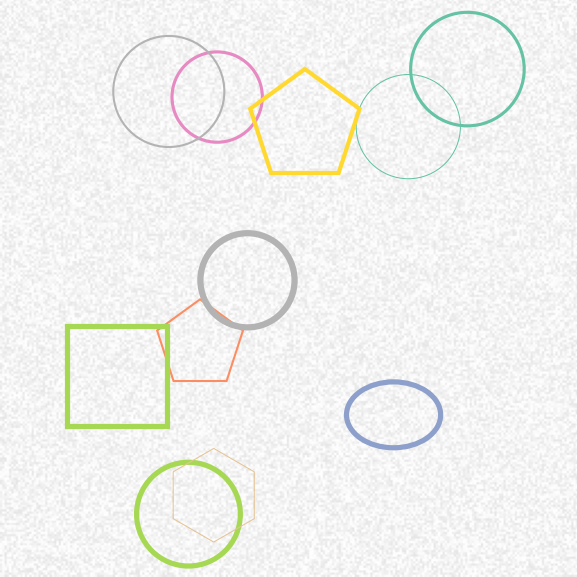[{"shape": "circle", "thickness": 1.5, "radius": 0.49, "center": [0.809, 0.88]}, {"shape": "circle", "thickness": 0.5, "radius": 0.45, "center": [0.707, 0.78]}, {"shape": "pentagon", "thickness": 1, "radius": 0.39, "center": [0.346, 0.403]}, {"shape": "oval", "thickness": 2.5, "radius": 0.41, "center": [0.682, 0.281]}, {"shape": "circle", "thickness": 1.5, "radius": 0.39, "center": [0.376, 0.831]}, {"shape": "circle", "thickness": 2.5, "radius": 0.45, "center": [0.326, 0.109]}, {"shape": "square", "thickness": 2.5, "radius": 0.43, "center": [0.202, 0.349]}, {"shape": "pentagon", "thickness": 2, "radius": 0.5, "center": [0.528, 0.78]}, {"shape": "hexagon", "thickness": 0.5, "radius": 0.41, "center": [0.37, 0.142]}, {"shape": "circle", "thickness": 1, "radius": 0.48, "center": [0.292, 0.841]}, {"shape": "circle", "thickness": 3, "radius": 0.41, "center": [0.429, 0.514]}]